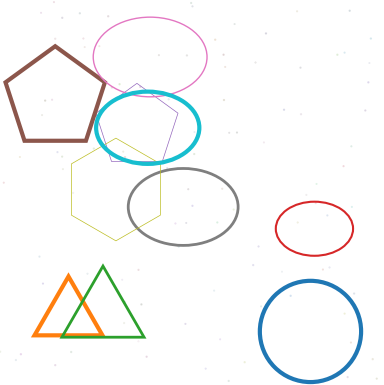[{"shape": "circle", "thickness": 3, "radius": 0.66, "center": [0.806, 0.139]}, {"shape": "triangle", "thickness": 3, "radius": 0.51, "center": [0.178, 0.18]}, {"shape": "triangle", "thickness": 2, "radius": 0.62, "center": [0.267, 0.186]}, {"shape": "oval", "thickness": 1.5, "radius": 0.5, "center": [0.817, 0.406]}, {"shape": "pentagon", "thickness": 0.5, "radius": 0.56, "center": [0.356, 0.671]}, {"shape": "pentagon", "thickness": 3, "radius": 0.68, "center": [0.143, 0.744]}, {"shape": "oval", "thickness": 1, "radius": 0.74, "center": [0.39, 0.852]}, {"shape": "oval", "thickness": 2, "radius": 0.71, "center": [0.476, 0.462]}, {"shape": "hexagon", "thickness": 0.5, "radius": 0.67, "center": [0.301, 0.508]}, {"shape": "oval", "thickness": 3, "radius": 0.67, "center": [0.384, 0.668]}]